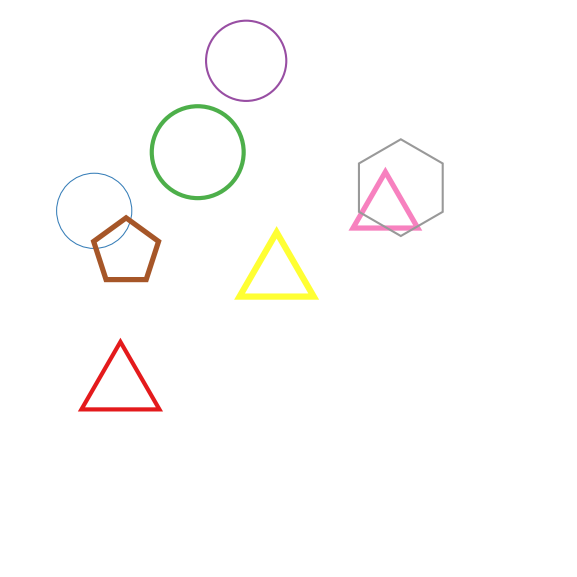[{"shape": "triangle", "thickness": 2, "radius": 0.39, "center": [0.209, 0.329]}, {"shape": "circle", "thickness": 0.5, "radius": 0.33, "center": [0.163, 0.634]}, {"shape": "circle", "thickness": 2, "radius": 0.4, "center": [0.342, 0.736]}, {"shape": "circle", "thickness": 1, "radius": 0.35, "center": [0.426, 0.894]}, {"shape": "triangle", "thickness": 3, "radius": 0.37, "center": [0.479, 0.523]}, {"shape": "pentagon", "thickness": 2.5, "radius": 0.3, "center": [0.218, 0.563]}, {"shape": "triangle", "thickness": 2.5, "radius": 0.32, "center": [0.667, 0.637]}, {"shape": "hexagon", "thickness": 1, "radius": 0.42, "center": [0.694, 0.674]}]